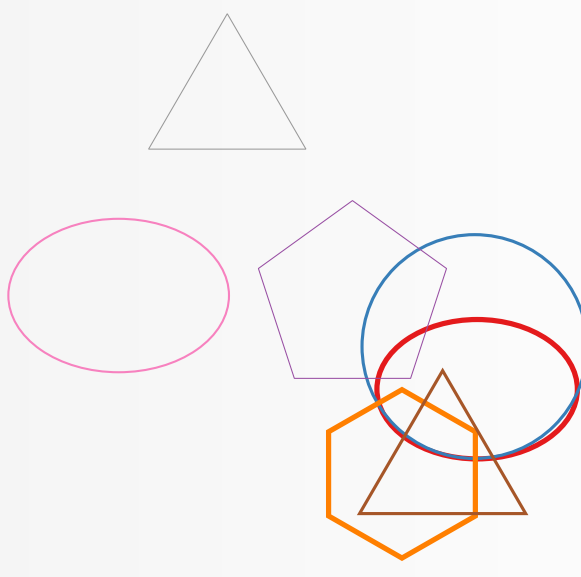[{"shape": "oval", "thickness": 2.5, "radius": 0.86, "center": [0.821, 0.325]}, {"shape": "circle", "thickness": 1.5, "radius": 0.97, "center": [0.817, 0.399]}, {"shape": "pentagon", "thickness": 0.5, "radius": 0.85, "center": [0.606, 0.482]}, {"shape": "hexagon", "thickness": 2.5, "radius": 0.73, "center": [0.692, 0.179]}, {"shape": "triangle", "thickness": 1.5, "radius": 0.83, "center": [0.762, 0.192]}, {"shape": "oval", "thickness": 1, "radius": 0.95, "center": [0.204, 0.487]}, {"shape": "triangle", "thickness": 0.5, "radius": 0.78, "center": [0.391, 0.819]}]